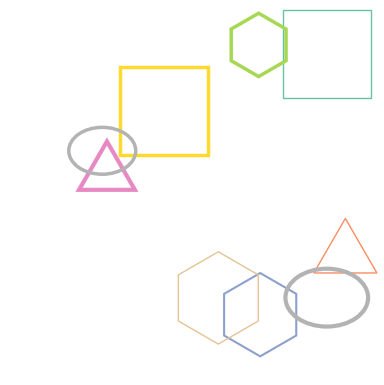[{"shape": "square", "thickness": 1, "radius": 0.57, "center": [0.85, 0.86]}, {"shape": "triangle", "thickness": 1, "radius": 0.47, "center": [0.897, 0.338]}, {"shape": "hexagon", "thickness": 1.5, "radius": 0.54, "center": [0.676, 0.183]}, {"shape": "triangle", "thickness": 3, "radius": 0.42, "center": [0.278, 0.549]}, {"shape": "hexagon", "thickness": 2.5, "radius": 0.41, "center": [0.672, 0.883]}, {"shape": "square", "thickness": 2.5, "radius": 0.57, "center": [0.426, 0.712]}, {"shape": "hexagon", "thickness": 1, "radius": 0.6, "center": [0.567, 0.226]}, {"shape": "oval", "thickness": 2.5, "radius": 0.43, "center": [0.266, 0.608]}, {"shape": "oval", "thickness": 3, "radius": 0.54, "center": [0.849, 0.227]}]